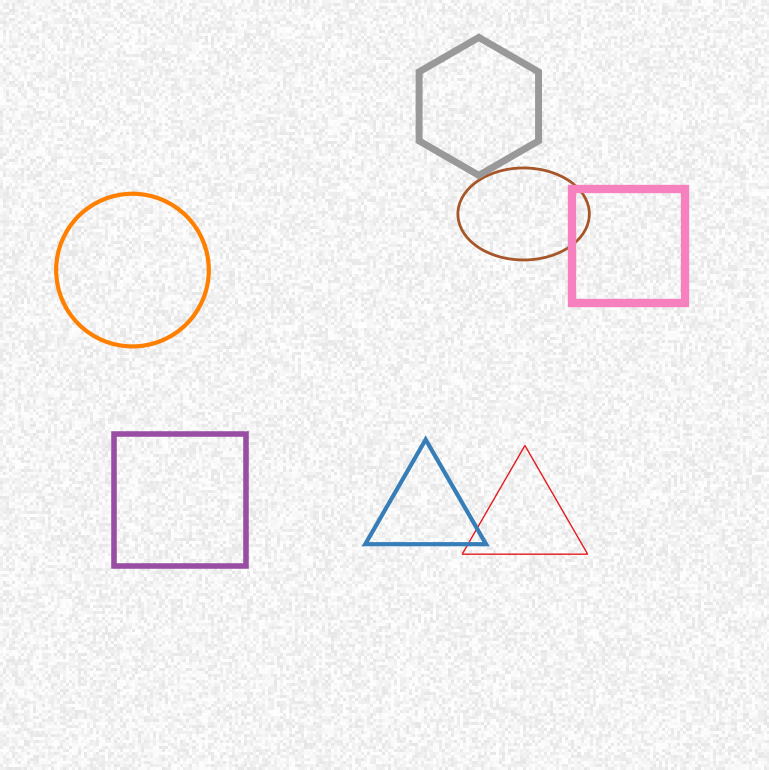[{"shape": "triangle", "thickness": 0.5, "radius": 0.47, "center": [0.682, 0.327]}, {"shape": "triangle", "thickness": 1.5, "radius": 0.45, "center": [0.553, 0.339]}, {"shape": "square", "thickness": 2, "radius": 0.43, "center": [0.234, 0.351]}, {"shape": "circle", "thickness": 1.5, "radius": 0.5, "center": [0.172, 0.649]}, {"shape": "oval", "thickness": 1, "radius": 0.43, "center": [0.68, 0.722]}, {"shape": "square", "thickness": 3, "radius": 0.37, "center": [0.816, 0.681]}, {"shape": "hexagon", "thickness": 2.5, "radius": 0.45, "center": [0.622, 0.862]}]